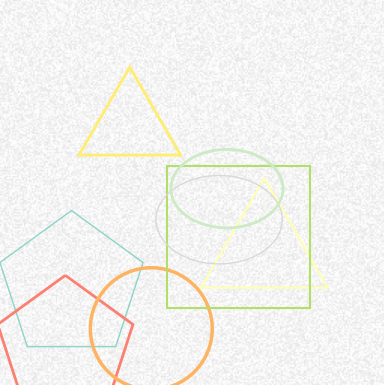[{"shape": "pentagon", "thickness": 1, "radius": 0.98, "center": [0.186, 0.258]}, {"shape": "triangle", "thickness": 1.5, "radius": 0.95, "center": [0.687, 0.348]}, {"shape": "pentagon", "thickness": 2, "radius": 0.92, "center": [0.17, 0.1]}, {"shape": "circle", "thickness": 2.5, "radius": 0.79, "center": [0.393, 0.146]}, {"shape": "square", "thickness": 1.5, "radius": 0.93, "center": [0.62, 0.385]}, {"shape": "oval", "thickness": 1, "radius": 0.82, "center": [0.569, 0.429]}, {"shape": "oval", "thickness": 2, "radius": 0.73, "center": [0.589, 0.51]}, {"shape": "triangle", "thickness": 2, "radius": 0.76, "center": [0.337, 0.673]}]